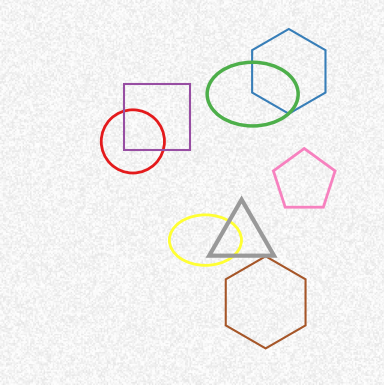[{"shape": "circle", "thickness": 2, "radius": 0.41, "center": [0.345, 0.633]}, {"shape": "hexagon", "thickness": 1.5, "radius": 0.55, "center": [0.75, 0.815]}, {"shape": "oval", "thickness": 2.5, "radius": 0.59, "center": [0.656, 0.756]}, {"shape": "square", "thickness": 1.5, "radius": 0.43, "center": [0.407, 0.697]}, {"shape": "oval", "thickness": 2, "radius": 0.47, "center": [0.534, 0.376]}, {"shape": "hexagon", "thickness": 1.5, "radius": 0.6, "center": [0.69, 0.215]}, {"shape": "pentagon", "thickness": 2, "radius": 0.42, "center": [0.79, 0.53]}, {"shape": "triangle", "thickness": 3, "radius": 0.49, "center": [0.628, 0.385]}]